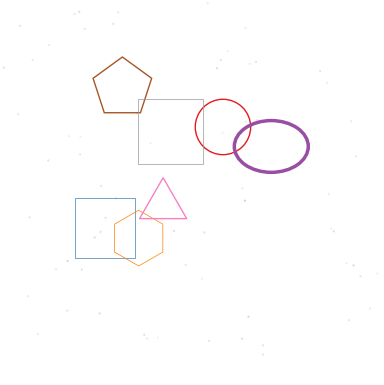[{"shape": "circle", "thickness": 1, "radius": 0.36, "center": [0.579, 0.67]}, {"shape": "square", "thickness": 0.5, "radius": 0.39, "center": [0.273, 0.408]}, {"shape": "oval", "thickness": 2.5, "radius": 0.48, "center": [0.705, 0.62]}, {"shape": "hexagon", "thickness": 0.5, "radius": 0.36, "center": [0.36, 0.382]}, {"shape": "pentagon", "thickness": 1, "radius": 0.4, "center": [0.318, 0.772]}, {"shape": "triangle", "thickness": 1, "radius": 0.35, "center": [0.424, 0.468]}, {"shape": "square", "thickness": 0.5, "radius": 0.42, "center": [0.442, 0.658]}]